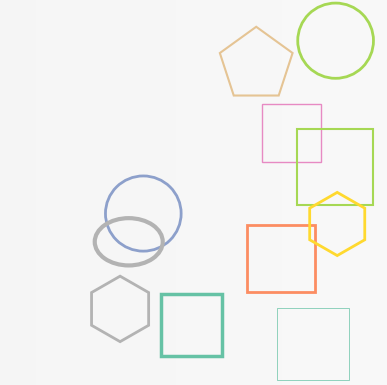[{"shape": "square", "thickness": 2.5, "radius": 0.4, "center": [0.494, 0.156]}, {"shape": "square", "thickness": 0.5, "radius": 0.47, "center": [0.808, 0.106]}, {"shape": "square", "thickness": 2, "radius": 0.44, "center": [0.725, 0.328]}, {"shape": "circle", "thickness": 2, "radius": 0.49, "center": [0.37, 0.445]}, {"shape": "square", "thickness": 1, "radius": 0.38, "center": [0.753, 0.654]}, {"shape": "square", "thickness": 1.5, "radius": 0.49, "center": [0.865, 0.567]}, {"shape": "circle", "thickness": 2, "radius": 0.49, "center": [0.866, 0.894]}, {"shape": "hexagon", "thickness": 2, "radius": 0.41, "center": [0.87, 0.418]}, {"shape": "pentagon", "thickness": 1.5, "radius": 0.49, "center": [0.661, 0.832]}, {"shape": "oval", "thickness": 3, "radius": 0.44, "center": [0.332, 0.372]}, {"shape": "hexagon", "thickness": 2, "radius": 0.43, "center": [0.31, 0.198]}]